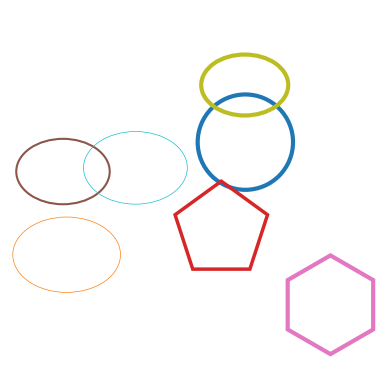[{"shape": "circle", "thickness": 3, "radius": 0.62, "center": [0.637, 0.631]}, {"shape": "oval", "thickness": 0.5, "radius": 0.7, "center": [0.173, 0.338]}, {"shape": "pentagon", "thickness": 2.5, "radius": 0.63, "center": [0.575, 0.403]}, {"shape": "oval", "thickness": 1.5, "radius": 0.61, "center": [0.164, 0.554]}, {"shape": "hexagon", "thickness": 3, "radius": 0.64, "center": [0.858, 0.208]}, {"shape": "oval", "thickness": 3, "radius": 0.57, "center": [0.636, 0.779]}, {"shape": "oval", "thickness": 0.5, "radius": 0.67, "center": [0.352, 0.564]}]